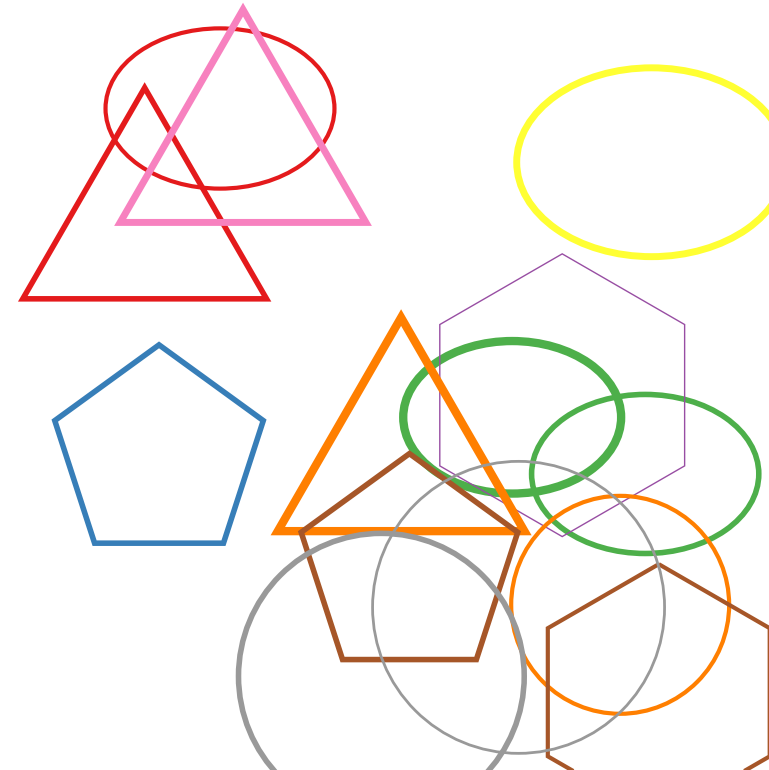[{"shape": "triangle", "thickness": 2, "radius": 0.91, "center": [0.188, 0.703]}, {"shape": "oval", "thickness": 1.5, "radius": 0.74, "center": [0.286, 0.859]}, {"shape": "pentagon", "thickness": 2, "radius": 0.71, "center": [0.207, 0.41]}, {"shape": "oval", "thickness": 2, "radius": 0.74, "center": [0.838, 0.384]}, {"shape": "oval", "thickness": 3, "radius": 0.71, "center": [0.665, 0.458]}, {"shape": "hexagon", "thickness": 0.5, "radius": 0.92, "center": [0.73, 0.487]}, {"shape": "triangle", "thickness": 3, "radius": 0.92, "center": [0.521, 0.403]}, {"shape": "circle", "thickness": 1.5, "radius": 0.71, "center": [0.805, 0.215]}, {"shape": "oval", "thickness": 2.5, "radius": 0.88, "center": [0.846, 0.789]}, {"shape": "pentagon", "thickness": 2, "radius": 0.74, "center": [0.532, 0.263]}, {"shape": "hexagon", "thickness": 1.5, "radius": 0.83, "center": [0.856, 0.101]}, {"shape": "triangle", "thickness": 2.5, "radius": 0.92, "center": [0.316, 0.803]}, {"shape": "circle", "thickness": 1, "radius": 0.95, "center": [0.673, 0.211]}, {"shape": "circle", "thickness": 2, "radius": 0.93, "center": [0.495, 0.122]}]